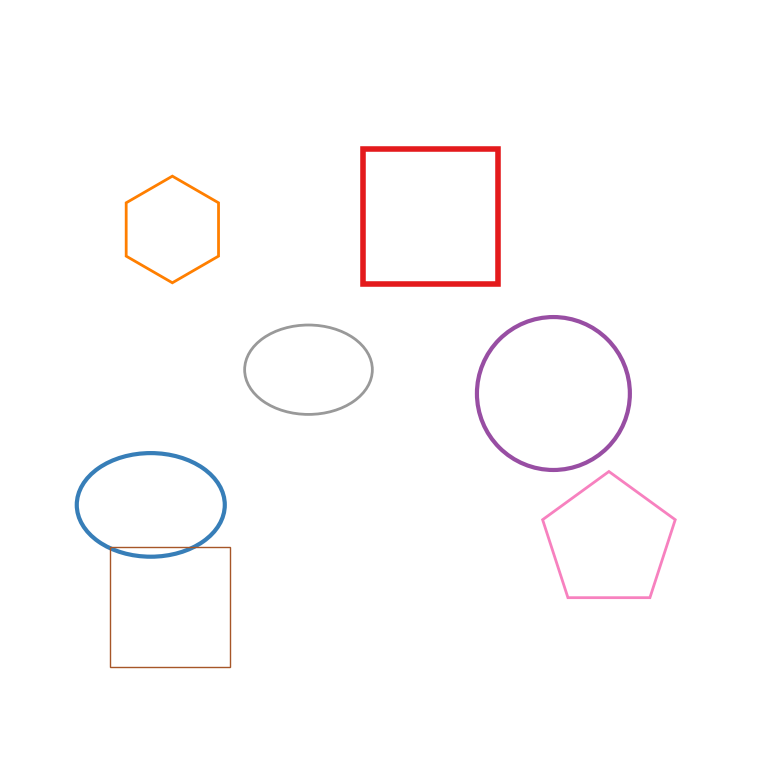[{"shape": "square", "thickness": 2, "radius": 0.44, "center": [0.56, 0.719]}, {"shape": "oval", "thickness": 1.5, "radius": 0.48, "center": [0.196, 0.344]}, {"shape": "circle", "thickness": 1.5, "radius": 0.5, "center": [0.719, 0.489]}, {"shape": "hexagon", "thickness": 1, "radius": 0.35, "center": [0.224, 0.702]}, {"shape": "square", "thickness": 0.5, "radius": 0.39, "center": [0.221, 0.212]}, {"shape": "pentagon", "thickness": 1, "radius": 0.45, "center": [0.791, 0.297]}, {"shape": "oval", "thickness": 1, "radius": 0.41, "center": [0.401, 0.52]}]